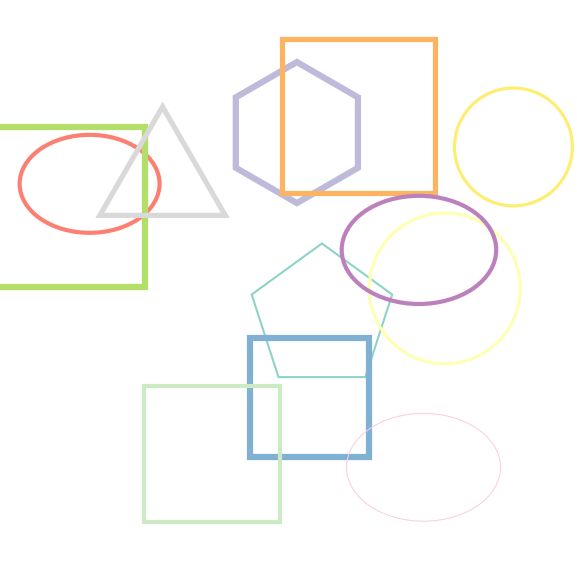[{"shape": "pentagon", "thickness": 1, "radius": 0.64, "center": [0.557, 0.45]}, {"shape": "circle", "thickness": 1.5, "radius": 0.65, "center": [0.77, 0.5]}, {"shape": "hexagon", "thickness": 3, "radius": 0.61, "center": [0.514, 0.77]}, {"shape": "oval", "thickness": 2, "radius": 0.61, "center": [0.155, 0.681]}, {"shape": "square", "thickness": 3, "radius": 0.52, "center": [0.535, 0.311]}, {"shape": "square", "thickness": 2.5, "radius": 0.66, "center": [0.621, 0.798]}, {"shape": "square", "thickness": 3, "radius": 0.69, "center": [0.112, 0.64]}, {"shape": "oval", "thickness": 0.5, "radius": 0.67, "center": [0.733, 0.19]}, {"shape": "triangle", "thickness": 2.5, "radius": 0.63, "center": [0.281, 0.689]}, {"shape": "oval", "thickness": 2, "radius": 0.67, "center": [0.725, 0.566]}, {"shape": "square", "thickness": 2, "radius": 0.59, "center": [0.367, 0.213]}, {"shape": "circle", "thickness": 1.5, "radius": 0.51, "center": [0.889, 0.745]}]